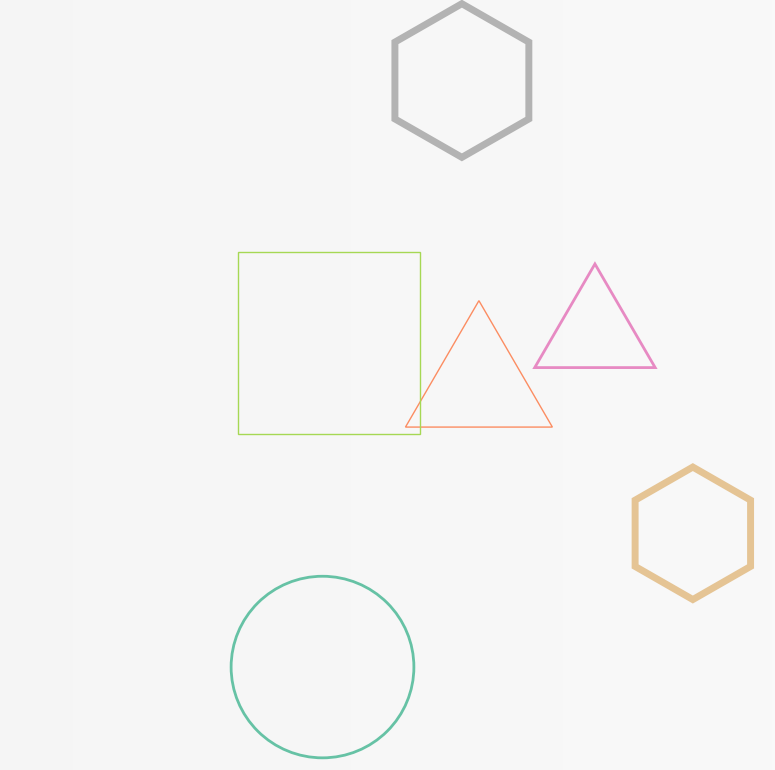[{"shape": "circle", "thickness": 1, "radius": 0.59, "center": [0.416, 0.134]}, {"shape": "triangle", "thickness": 0.5, "radius": 0.55, "center": [0.618, 0.5]}, {"shape": "triangle", "thickness": 1, "radius": 0.45, "center": [0.768, 0.567]}, {"shape": "square", "thickness": 0.5, "radius": 0.59, "center": [0.425, 0.555]}, {"shape": "hexagon", "thickness": 2.5, "radius": 0.43, "center": [0.894, 0.307]}, {"shape": "hexagon", "thickness": 2.5, "radius": 0.5, "center": [0.596, 0.895]}]